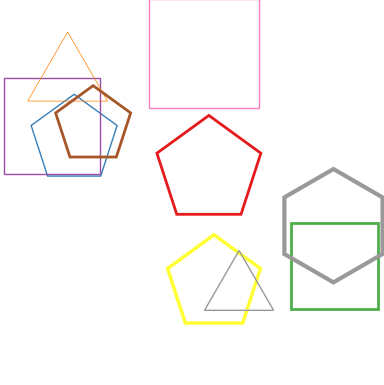[{"shape": "pentagon", "thickness": 2, "radius": 0.71, "center": [0.543, 0.558]}, {"shape": "pentagon", "thickness": 1, "radius": 0.59, "center": [0.193, 0.638]}, {"shape": "square", "thickness": 2, "radius": 0.56, "center": [0.869, 0.309]}, {"shape": "square", "thickness": 1, "radius": 0.63, "center": [0.135, 0.673]}, {"shape": "triangle", "thickness": 0.5, "radius": 0.6, "center": [0.176, 0.797]}, {"shape": "pentagon", "thickness": 2.5, "radius": 0.63, "center": [0.556, 0.263]}, {"shape": "pentagon", "thickness": 2, "radius": 0.51, "center": [0.242, 0.675]}, {"shape": "square", "thickness": 1, "radius": 0.71, "center": [0.53, 0.86]}, {"shape": "triangle", "thickness": 1, "radius": 0.52, "center": [0.621, 0.246]}, {"shape": "hexagon", "thickness": 3, "radius": 0.74, "center": [0.866, 0.414]}]